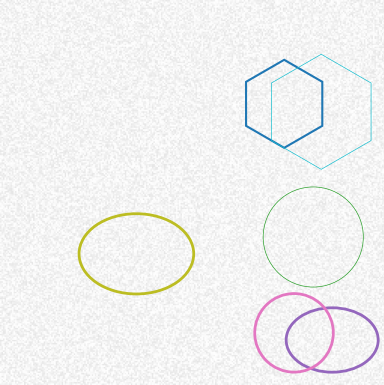[{"shape": "hexagon", "thickness": 1.5, "radius": 0.57, "center": [0.738, 0.73]}, {"shape": "circle", "thickness": 0.5, "radius": 0.65, "center": [0.814, 0.384]}, {"shape": "oval", "thickness": 2, "radius": 0.6, "center": [0.863, 0.117]}, {"shape": "circle", "thickness": 2, "radius": 0.51, "center": [0.764, 0.135]}, {"shape": "oval", "thickness": 2, "radius": 0.74, "center": [0.354, 0.341]}, {"shape": "hexagon", "thickness": 0.5, "radius": 0.75, "center": [0.834, 0.71]}]